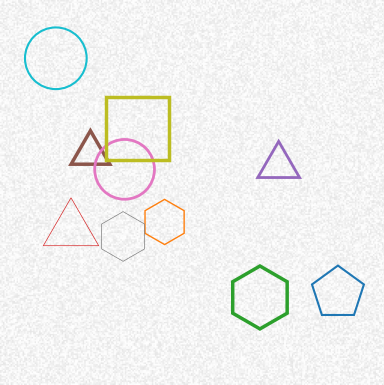[{"shape": "pentagon", "thickness": 1.5, "radius": 0.35, "center": [0.878, 0.239]}, {"shape": "hexagon", "thickness": 1, "radius": 0.29, "center": [0.427, 0.423]}, {"shape": "hexagon", "thickness": 2.5, "radius": 0.41, "center": [0.675, 0.227]}, {"shape": "triangle", "thickness": 0.5, "radius": 0.42, "center": [0.184, 0.403]}, {"shape": "triangle", "thickness": 2, "radius": 0.31, "center": [0.724, 0.57]}, {"shape": "triangle", "thickness": 2.5, "radius": 0.29, "center": [0.235, 0.602]}, {"shape": "circle", "thickness": 2, "radius": 0.39, "center": [0.324, 0.56]}, {"shape": "hexagon", "thickness": 0.5, "radius": 0.32, "center": [0.32, 0.386]}, {"shape": "square", "thickness": 2.5, "radius": 0.41, "center": [0.357, 0.666]}, {"shape": "circle", "thickness": 1.5, "radius": 0.4, "center": [0.145, 0.849]}]